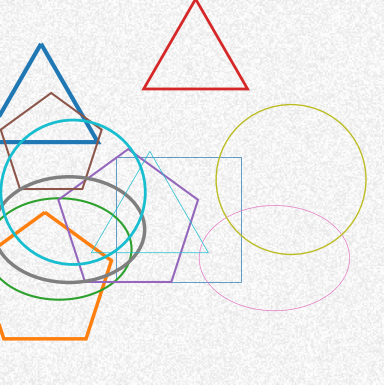[{"shape": "square", "thickness": 0.5, "radius": 0.81, "center": [0.464, 0.429]}, {"shape": "triangle", "thickness": 3, "radius": 0.85, "center": [0.107, 0.716]}, {"shape": "pentagon", "thickness": 2.5, "radius": 0.91, "center": [0.117, 0.267]}, {"shape": "oval", "thickness": 1.5, "radius": 0.94, "center": [0.153, 0.353]}, {"shape": "triangle", "thickness": 2, "radius": 0.78, "center": [0.508, 0.847]}, {"shape": "pentagon", "thickness": 1.5, "radius": 0.95, "center": [0.333, 0.422]}, {"shape": "pentagon", "thickness": 1.5, "radius": 0.69, "center": [0.133, 0.621]}, {"shape": "oval", "thickness": 0.5, "radius": 0.98, "center": [0.713, 0.33]}, {"shape": "oval", "thickness": 2.5, "radius": 0.98, "center": [0.18, 0.404]}, {"shape": "circle", "thickness": 1, "radius": 0.97, "center": [0.756, 0.534]}, {"shape": "circle", "thickness": 2, "radius": 0.94, "center": [0.19, 0.501]}, {"shape": "triangle", "thickness": 0.5, "radius": 0.88, "center": [0.389, 0.431]}]